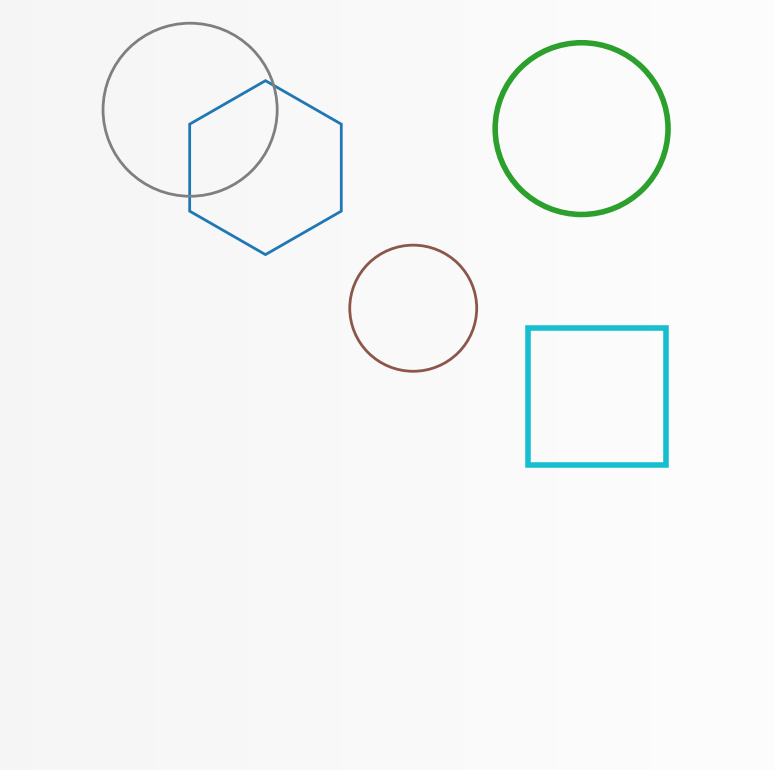[{"shape": "hexagon", "thickness": 1, "radius": 0.56, "center": [0.343, 0.782]}, {"shape": "circle", "thickness": 2, "radius": 0.56, "center": [0.75, 0.833]}, {"shape": "circle", "thickness": 1, "radius": 0.41, "center": [0.533, 0.6]}, {"shape": "circle", "thickness": 1, "radius": 0.56, "center": [0.245, 0.858]}, {"shape": "square", "thickness": 2, "radius": 0.45, "center": [0.77, 0.485]}]